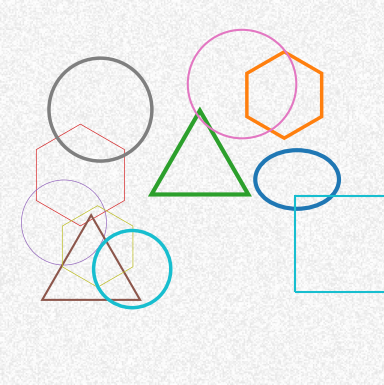[{"shape": "oval", "thickness": 3, "radius": 0.54, "center": [0.772, 0.534]}, {"shape": "hexagon", "thickness": 2.5, "radius": 0.56, "center": [0.738, 0.753]}, {"shape": "triangle", "thickness": 3, "radius": 0.73, "center": [0.519, 0.568]}, {"shape": "hexagon", "thickness": 0.5, "radius": 0.66, "center": [0.209, 0.545]}, {"shape": "circle", "thickness": 0.5, "radius": 0.55, "center": [0.166, 0.422]}, {"shape": "triangle", "thickness": 1.5, "radius": 0.73, "center": [0.237, 0.294]}, {"shape": "circle", "thickness": 1.5, "radius": 0.7, "center": [0.629, 0.782]}, {"shape": "circle", "thickness": 2.5, "radius": 0.67, "center": [0.261, 0.715]}, {"shape": "hexagon", "thickness": 0.5, "radius": 0.53, "center": [0.254, 0.36]}, {"shape": "circle", "thickness": 2.5, "radius": 0.5, "center": [0.343, 0.301]}, {"shape": "square", "thickness": 1.5, "radius": 0.62, "center": [0.892, 0.367]}]